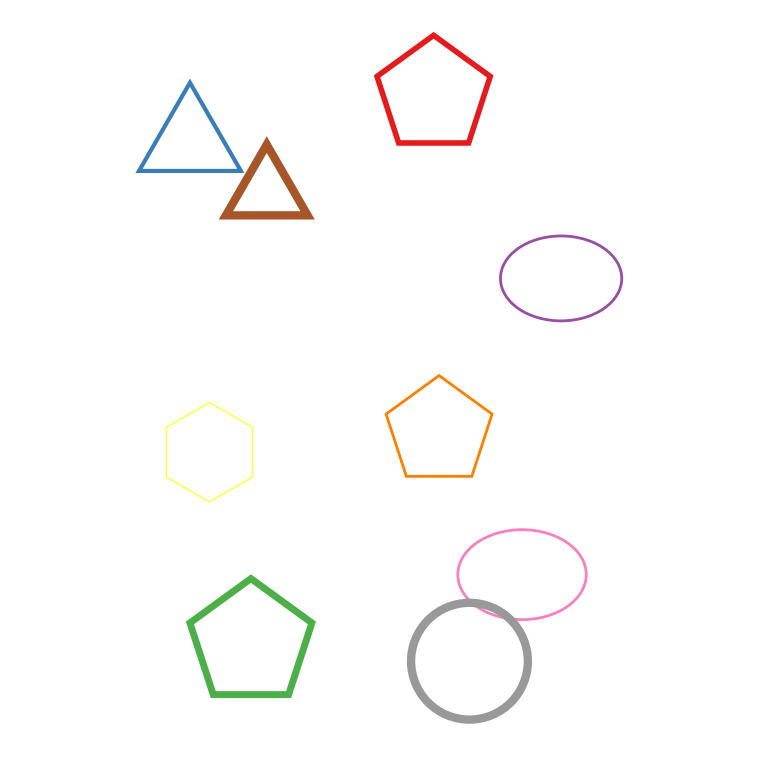[{"shape": "pentagon", "thickness": 2, "radius": 0.39, "center": [0.563, 0.877]}, {"shape": "triangle", "thickness": 1.5, "radius": 0.38, "center": [0.247, 0.816]}, {"shape": "pentagon", "thickness": 2.5, "radius": 0.42, "center": [0.326, 0.165]}, {"shape": "oval", "thickness": 1, "radius": 0.39, "center": [0.729, 0.638]}, {"shape": "pentagon", "thickness": 1, "radius": 0.36, "center": [0.57, 0.44]}, {"shape": "hexagon", "thickness": 0.5, "radius": 0.32, "center": [0.272, 0.413]}, {"shape": "triangle", "thickness": 3, "radius": 0.31, "center": [0.346, 0.751]}, {"shape": "oval", "thickness": 1, "radius": 0.42, "center": [0.678, 0.254]}, {"shape": "circle", "thickness": 3, "radius": 0.38, "center": [0.61, 0.141]}]